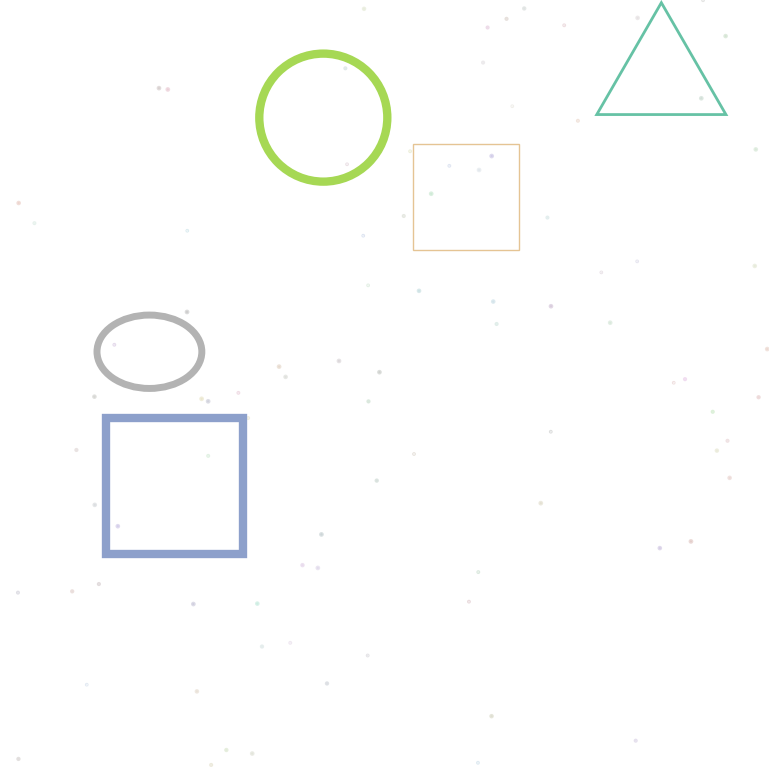[{"shape": "triangle", "thickness": 1, "radius": 0.48, "center": [0.859, 0.9]}, {"shape": "square", "thickness": 3, "radius": 0.44, "center": [0.227, 0.369]}, {"shape": "circle", "thickness": 3, "radius": 0.42, "center": [0.42, 0.847]}, {"shape": "square", "thickness": 0.5, "radius": 0.34, "center": [0.605, 0.744]}, {"shape": "oval", "thickness": 2.5, "radius": 0.34, "center": [0.194, 0.543]}]